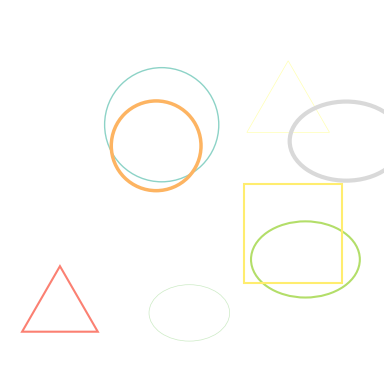[{"shape": "circle", "thickness": 1, "radius": 0.74, "center": [0.42, 0.676]}, {"shape": "triangle", "thickness": 0.5, "radius": 0.62, "center": [0.749, 0.718]}, {"shape": "triangle", "thickness": 1.5, "radius": 0.57, "center": [0.156, 0.195]}, {"shape": "circle", "thickness": 2.5, "radius": 0.58, "center": [0.406, 0.621]}, {"shape": "oval", "thickness": 1.5, "radius": 0.71, "center": [0.793, 0.326]}, {"shape": "oval", "thickness": 3, "radius": 0.73, "center": [0.899, 0.633]}, {"shape": "oval", "thickness": 0.5, "radius": 0.52, "center": [0.492, 0.187]}, {"shape": "square", "thickness": 1.5, "radius": 0.64, "center": [0.762, 0.393]}]